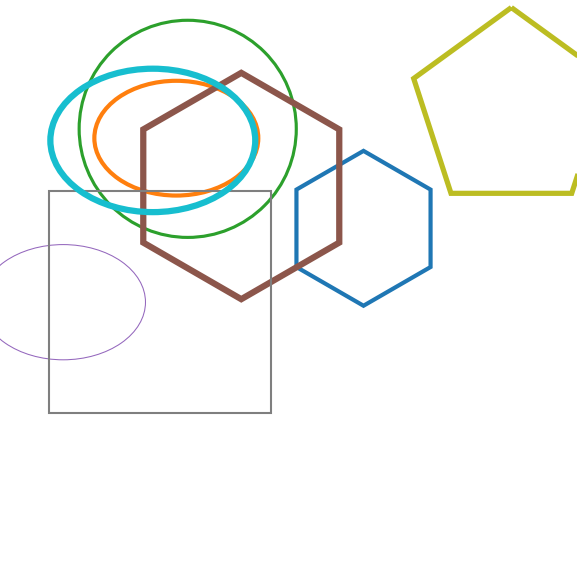[{"shape": "hexagon", "thickness": 2, "radius": 0.67, "center": [0.629, 0.604]}, {"shape": "oval", "thickness": 2, "radius": 0.71, "center": [0.305, 0.76]}, {"shape": "circle", "thickness": 1.5, "radius": 0.94, "center": [0.325, 0.776]}, {"shape": "oval", "thickness": 0.5, "radius": 0.71, "center": [0.109, 0.476]}, {"shape": "hexagon", "thickness": 3, "radius": 0.98, "center": [0.418, 0.677]}, {"shape": "square", "thickness": 1, "radius": 0.96, "center": [0.277, 0.476]}, {"shape": "pentagon", "thickness": 2.5, "radius": 0.89, "center": [0.885, 0.808]}, {"shape": "oval", "thickness": 3, "radius": 0.89, "center": [0.265, 0.756]}]